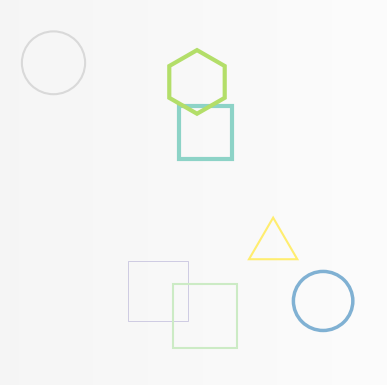[{"shape": "square", "thickness": 3, "radius": 0.34, "center": [0.529, 0.655]}, {"shape": "square", "thickness": 0.5, "radius": 0.39, "center": [0.408, 0.244]}, {"shape": "circle", "thickness": 2.5, "radius": 0.38, "center": [0.834, 0.218]}, {"shape": "hexagon", "thickness": 3, "radius": 0.41, "center": [0.508, 0.787]}, {"shape": "circle", "thickness": 1.5, "radius": 0.41, "center": [0.138, 0.837]}, {"shape": "square", "thickness": 1.5, "radius": 0.41, "center": [0.53, 0.18]}, {"shape": "triangle", "thickness": 1.5, "radius": 0.36, "center": [0.705, 0.363]}]